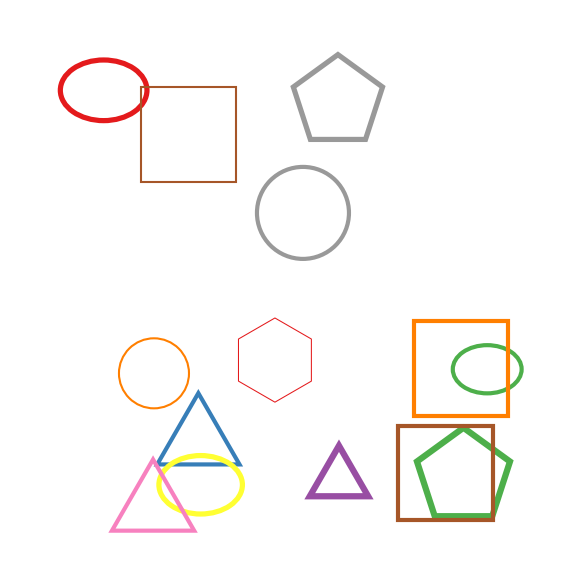[{"shape": "hexagon", "thickness": 0.5, "radius": 0.36, "center": [0.476, 0.376]}, {"shape": "oval", "thickness": 2.5, "radius": 0.38, "center": [0.179, 0.843]}, {"shape": "triangle", "thickness": 2, "radius": 0.41, "center": [0.343, 0.236]}, {"shape": "pentagon", "thickness": 3, "radius": 0.42, "center": [0.803, 0.174]}, {"shape": "oval", "thickness": 2, "radius": 0.3, "center": [0.844, 0.36]}, {"shape": "triangle", "thickness": 3, "radius": 0.29, "center": [0.587, 0.169]}, {"shape": "circle", "thickness": 1, "radius": 0.3, "center": [0.267, 0.353]}, {"shape": "square", "thickness": 2, "radius": 0.41, "center": [0.799, 0.361]}, {"shape": "oval", "thickness": 2.5, "radius": 0.36, "center": [0.347, 0.16]}, {"shape": "square", "thickness": 2, "radius": 0.41, "center": [0.771, 0.18]}, {"shape": "square", "thickness": 1, "radius": 0.41, "center": [0.327, 0.766]}, {"shape": "triangle", "thickness": 2, "radius": 0.41, "center": [0.265, 0.121]}, {"shape": "pentagon", "thickness": 2.5, "radius": 0.41, "center": [0.585, 0.823]}, {"shape": "circle", "thickness": 2, "radius": 0.4, "center": [0.525, 0.63]}]